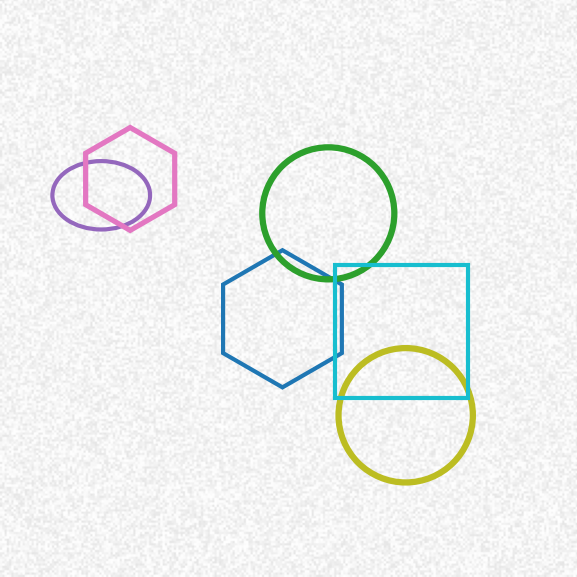[{"shape": "hexagon", "thickness": 2, "radius": 0.59, "center": [0.489, 0.447]}, {"shape": "circle", "thickness": 3, "radius": 0.57, "center": [0.568, 0.63]}, {"shape": "oval", "thickness": 2, "radius": 0.42, "center": [0.175, 0.661]}, {"shape": "hexagon", "thickness": 2.5, "radius": 0.45, "center": [0.225, 0.689]}, {"shape": "circle", "thickness": 3, "radius": 0.58, "center": [0.702, 0.28]}, {"shape": "square", "thickness": 2, "radius": 0.58, "center": [0.696, 0.425]}]